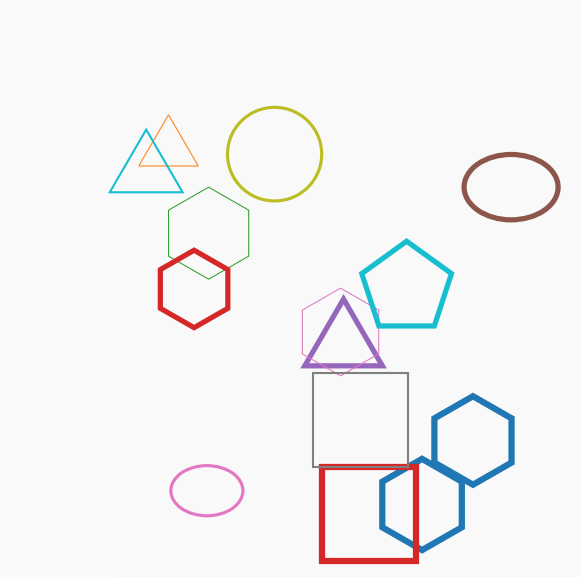[{"shape": "hexagon", "thickness": 3, "radius": 0.39, "center": [0.726, 0.126]}, {"shape": "hexagon", "thickness": 3, "radius": 0.38, "center": [0.814, 0.236]}, {"shape": "triangle", "thickness": 0.5, "radius": 0.3, "center": [0.29, 0.741]}, {"shape": "hexagon", "thickness": 0.5, "radius": 0.4, "center": [0.359, 0.595]}, {"shape": "hexagon", "thickness": 2.5, "radius": 0.34, "center": [0.334, 0.499]}, {"shape": "square", "thickness": 3, "radius": 0.41, "center": [0.635, 0.109]}, {"shape": "triangle", "thickness": 2.5, "radius": 0.39, "center": [0.591, 0.404]}, {"shape": "oval", "thickness": 2.5, "radius": 0.4, "center": [0.879, 0.675]}, {"shape": "oval", "thickness": 1.5, "radius": 0.31, "center": [0.356, 0.149]}, {"shape": "hexagon", "thickness": 0.5, "radius": 0.38, "center": [0.586, 0.424]}, {"shape": "square", "thickness": 1, "radius": 0.41, "center": [0.621, 0.272]}, {"shape": "circle", "thickness": 1.5, "radius": 0.41, "center": [0.472, 0.732]}, {"shape": "pentagon", "thickness": 2.5, "radius": 0.41, "center": [0.7, 0.5]}, {"shape": "triangle", "thickness": 1, "radius": 0.36, "center": [0.252, 0.702]}]